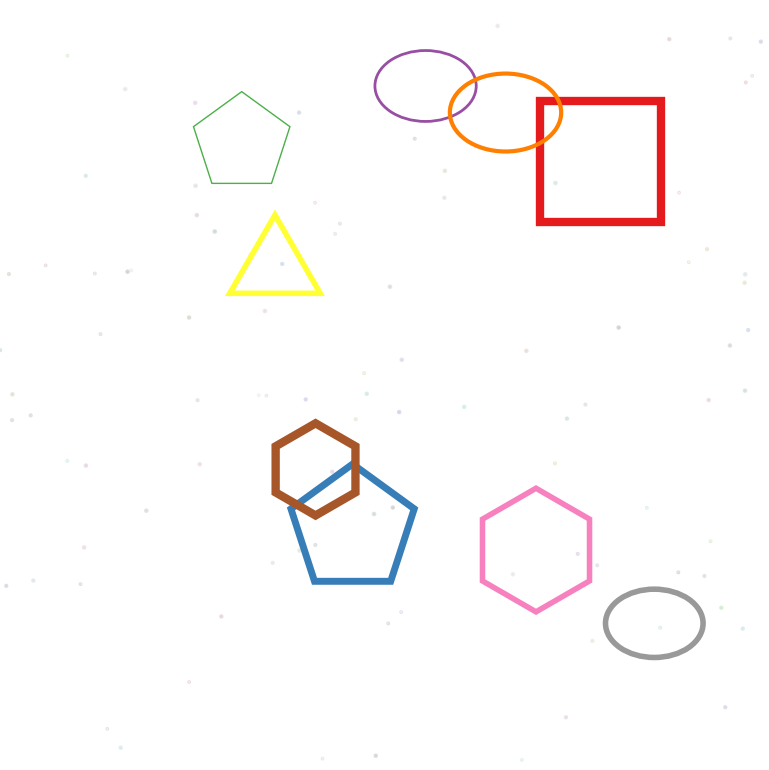[{"shape": "square", "thickness": 3, "radius": 0.39, "center": [0.78, 0.79]}, {"shape": "pentagon", "thickness": 2.5, "radius": 0.42, "center": [0.458, 0.313]}, {"shape": "pentagon", "thickness": 0.5, "radius": 0.33, "center": [0.314, 0.815]}, {"shape": "oval", "thickness": 1, "radius": 0.33, "center": [0.553, 0.888]}, {"shape": "oval", "thickness": 1.5, "radius": 0.36, "center": [0.657, 0.854]}, {"shape": "triangle", "thickness": 2, "radius": 0.34, "center": [0.357, 0.653]}, {"shape": "hexagon", "thickness": 3, "radius": 0.3, "center": [0.41, 0.39]}, {"shape": "hexagon", "thickness": 2, "radius": 0.4, "center": [0.696, 0.286]}, {"shape": "oval", "thickness": 2, "radius": 0.32, "center": [0.85, 0.19]}]